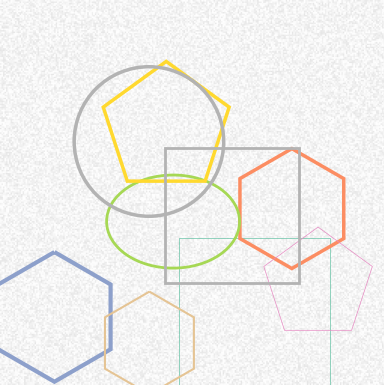[{"shape": "square", "thickness": 0.5, "radius": 0.98, "center": [0.661, 0.187]}, {"shape": "hexagon", "thickness": 2.5, "radius": 0.78, "center": [0.758, 0.458]}, {"shape": "hexagon", "thickness": 3, "radius": 0.84, "center": [0.141, 0.177]}, {"shape": "pentagon", "thickness": 0.5, "radius": 0.74, "center": [0.826, 0.262]}, {"shape": "oval", "thickness": 2, "radius": 0.86, "center": [0.45, 0.424]}, {"shape": "pentagon", "thickness": 2.5, "radius": 0.86, "center": [0.432, 0.669]}, {"shape": "hexagon", "thickness": 1.5, "radius": 0.67, "center": [0.388, 0.109]}, {"shape": "circle", "thickness": 2.5, "radius": 0.97, "center": [0.387, 0.632]}, {"shape": "square", "thickness": 2, "radius": 0.87, "center": [0.603, 0.44]}]